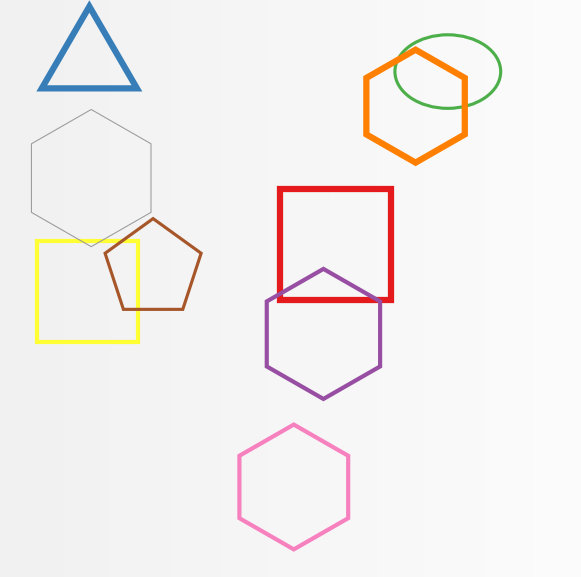[{"shape": "square", "thickness": 3, "radius": 0.48, "center": [0.577, 0.576]}, {"shape": "triangle", "thickness": 3, "radius": 0.47, "center": [0.154, 0.893]}, {"shape": "oval", "thickness": 1.5, "radius": 0.45, "center": [0.77, 0.875]}, {"shape": "hexagon", "thickness": 2, "radius": 0.56, "center": [0.556, 0.421]}, {"shape": "hexagon", "thickness": 3, "radius": 0.49, "center": [0.715, 0.815]}, {"shape": "square", "thickness": 2, "radius": 0.43, "center": [0.15, 0.494]}, {"shape": "pentagon", "thickness": 1.5, "radius": 0.43, "center": [0.263, 0.534]}, {"shape": "hexagon", "thickness": 2, "radius": 0.54, "center": [0.505, 0.156]}, {"shape": "hexagon", "thickness": 0.5, "radius": 0.59, "center": [0.157, 0.691]}]